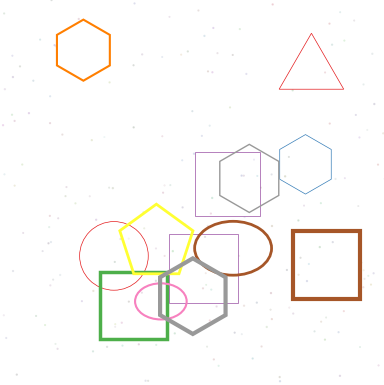[{"shape": "triangle", "thickness": 0.5, "radius": 0.48, "center": [0.809, 0.817]}, {"shape": "circle", "thickness": 0.5, "radius": 0.45, "center": [0.296, 0.335]}, {"shape": "hexagon", "thickness": 0.5, "radius": 0.39, "center": [0.793, 0.573]}, {"shape": "square", "thickness": 2.5, "radius": 0.44, "center": [0.347, 0.207]}, {"shape": "square", "thickness": 0.5, "radius": 0.45, "center": [0.529, 0.303]}, {"shape": "square", "thickness": 0.5, "radius": 0.42, "center": [0.592, 0.522]}, {"shape": "hexagon", "thickness": 1.5, "radius": 0.4, "center": [0.217, 0.87]}, {"shape": "pentagon", "thickness": 2, "radius": 0.5, "center": [0.406, 0.37]}, {"shape": "oval", "thickness": 2, "radius": 0.5, "center": [0.605, 0.355]}, {"shape": "square", "thickness": 3, "radius": 0.44, "center": [0.848, 0.312]}, {"shape": "oval", "thickness": 1.5, "radius": 0.34, "center": [0.418, 0.217]}, {"shape": "hexagon", "thickness": 3, "radius": 0.49, "center": [0.501, 0.231]}, {"shape": "hexagon", "thickness": 1, "radius": 0.44, "center": [0.648, 0.537]}]